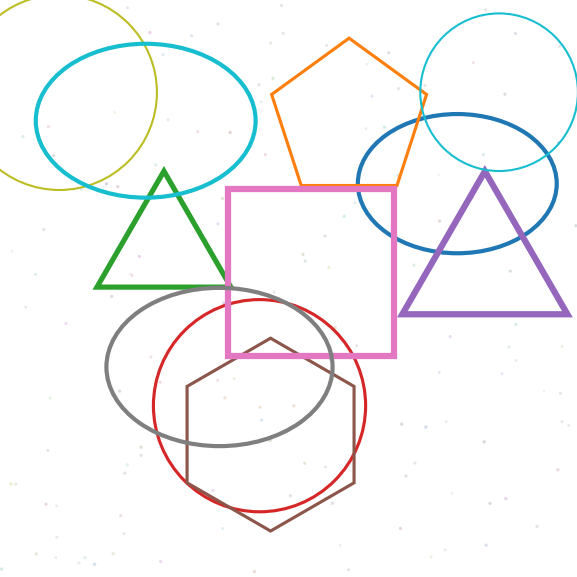[{"shape": "oval", "thickness": 2, "radius": 0.86, "center": [0.792, 0.681]}, {"shape": "pentagon", "thickness": 1.5, "radius": 0.71, "center": [0.604, 0.792]}, {"shape": "triangle", "thickness": 2.5, "radius": 0.67, "center": [0.284, 0.569]}, {"shape": "circle", "thickness": 1.5, "radius": 0.92, "center": [0.449, 0.297]}, {"shape": "triangle", "thickness": 3, "radius": 0.83, "center": [0.84, 0.537]}, {"shape": "hexagon", "thickness": 1.5, "radius": 0.83, "center": [0.469, 0.247]}, {"shape": "square", "thickness": 3, "radius": 0.72, "center": [0.538, 0.527]}, {"shape": "oval", "thickness": 2, "radius": 0.98, "center": [0.38, 0.364]}, {"shape": "circle", "thickness": 1, "radius": 0.84, "center": [0.103, 0.839]}, {"shape": "circle", "thickness": 1, "radius": 0.68, "center": [0.864, 0.839]}, {"shape": "oval", "thickness": 2, "radius": 0.95, "center": [0.252, 0.79]}]